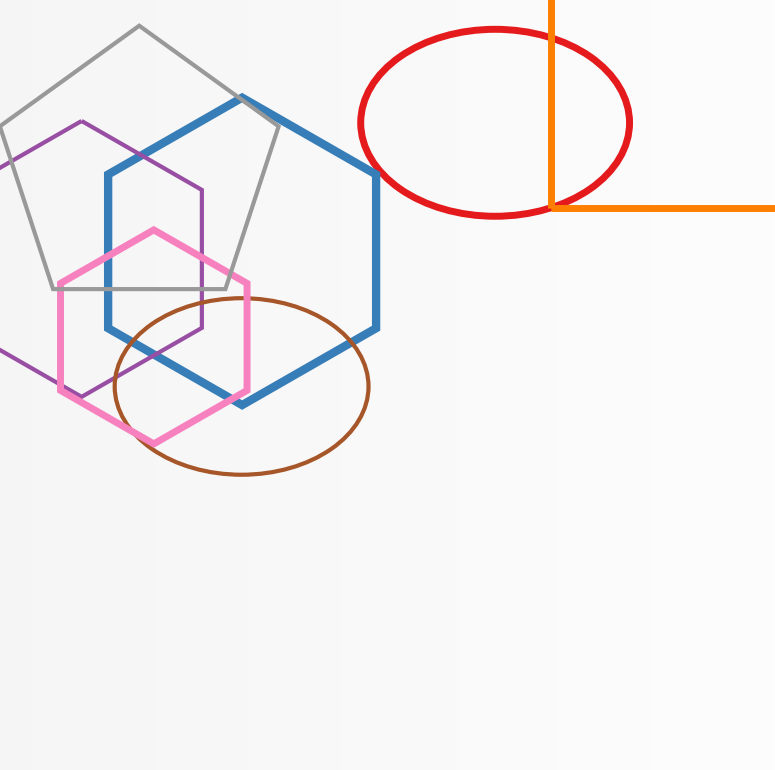[{"shape": "oval", "thickness": 2.5, "radius": 0.87, "center": [0.639, 0.841]}, {"shape": "hexagon", "thickness": 3, "radius": 1.0, "center": [0.312, 0.674]}, {"shape": "hexagon", "thickness": 1.5, "radius": 0.9, "center": [0.105, 0.664]}, {"shape": "square", "thickness": 2.5, "radius": 0.83, "center": [0.877, 0.895]}, {"shape": "oval", "thickness": 1.5, "radius": 0.82, "center": [0.312, 0.498]}, {"shape": "hexagon", "thickness": 2.5, "radius": 0.69, "center": [0.198, 0.562]}, {"shape": "pentagon", "thickness": 1.5, "radius": 0.95, "center": [0.18, 0.777]}]